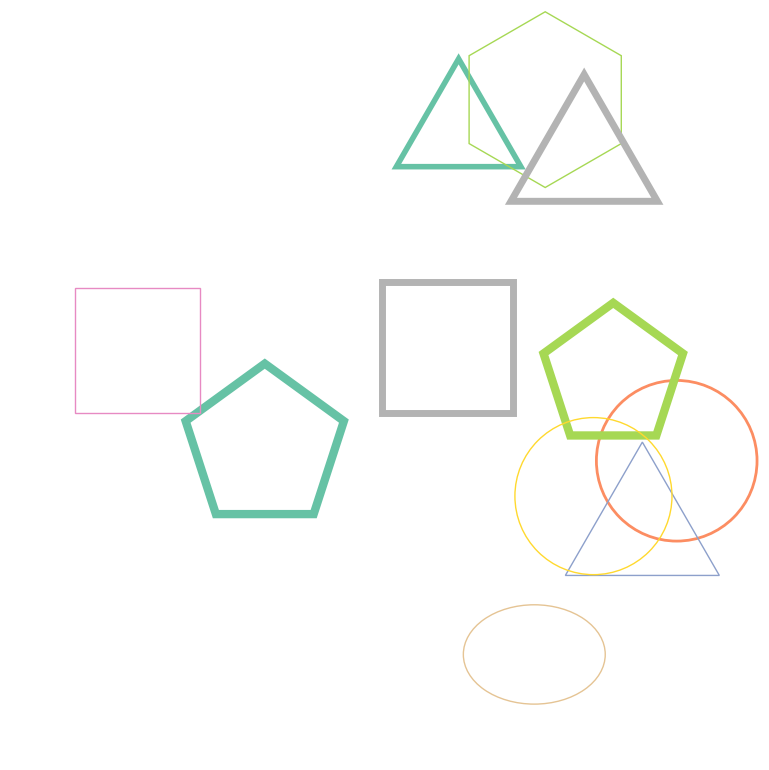[{"shape": "pentagon", "thickness": 3, "radius": 0.54, "center": [0.344, 0.42]}, {"shape": "triangle", "thickness": 2, "radius": 0.47, "center": [0.596, 0.83]}, {"shape": "circle", "thickness": 1, "radius": 0.52, "center": [0.879, 0.402]}, {"shape": "triangle", "thickness": 0.5, "radius": 0.58, "center": [0.834, 0.31]}, {"shape": "square", "thickness": 0.5, "radius": 0.4, "center": [0.178, 0.545]}, {"shape": "hexagon", "thickness": 0.5, "radius": 0.57, "center": [0.708, 0.871]}, {"shape": "pentagon", "thickness": 3, "radius": 0.48, "center": [0.796, 0.511]}, {"shape": "circle", "thickness": 0.5, "radius": 0.51, "center": [0.771, 0.356]}, {"shape": "oval", "thickness": 0.5, "radius": 0.46, "center": [0.694, 0.15]}, {"shape": "triangle", "thickness": 2.5, "radius": 0.55, "center": [0.759, 0.793]}, {"shape": "square", "thickness": 2.5, "radius": 0.42, "center": [0.581, 0.549]}]